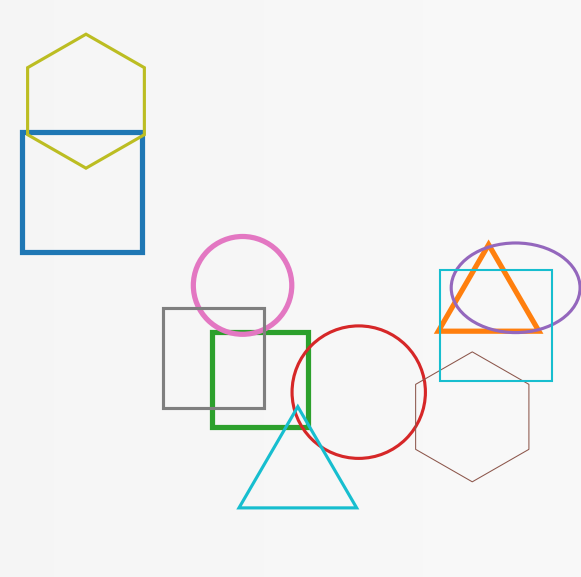[{"shape": "square", "thickness": 2.5, "radius": 0.52, "center": [0.141, 0.667]}, {"shape": "triangle", "thickness": 2.5, "radius": 0.5, "center": [0.841, 0.476]}, {"shape": "square", "thickness": 2.5, "radius": 0.41, "center": [0.448, 0.342]}, {"shape": "circle", "thickness": 1.5, "radius": 0.57, "center": [0.617, 0.32]}, {"shape": "oval", "thickness": 1.5, "radius": 0.55, "center": [0.887, 0.501]}, {"shape": "hexagon", "thickness": 0.5, "radius": 0.56, "center": [0.813, 0.277]}, {"shape": "circle", "thickness": 2.5, "radius": 0.42, "center": [0.417, 0.505]}, {"shape": "square", "thickness": 1.5, "radius": 0.43, "center": [0.367, 0.379]}, {"shape": "hexagon", "thickness": 1.5, "radius": 0.58, "center": [0.148, 0.824]}, {"shape": "square", "thickness": 1, "radius": 0.48, "center": [0.853, 0.435]}, {"shape": "triangle", "thickness": 1.5, "radius": 0.58, "center": [0.512, 0.178]}]